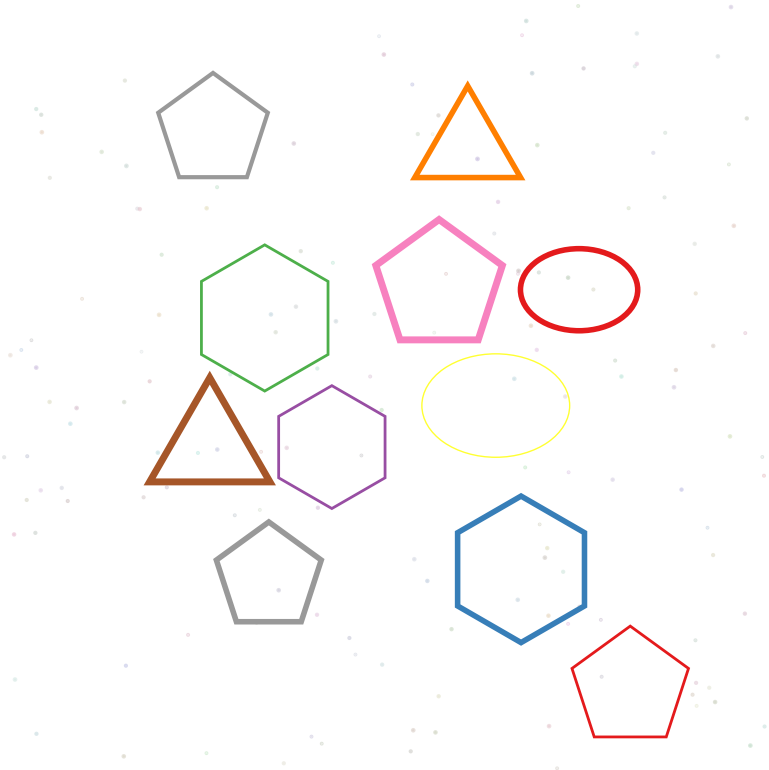[{"shape": "oval", "thickness": 2, "radius": 0.38, "center": [0.752, 0.624]}, {"shape": "pentagon", "thickness": 1, "radius": 0.4, "center": [0.818, 0.107]}, {"shape": "hexagon", "thickness": 2, "radius": 0.48, "center": [0.677, 0.261]}, {"shape": "hexagon", "thickness": 1, "radius": 0.47, "center": [0.344, 0.587]}, {"shape": "hexagon", "thickness": 1, "radius": 0.4, "center": [0.431, 0.419]}, {"shape": "triangle", "thickness": 2, "radius": 0.4, "center": [0.607, 0.809]}, {"shape": "oval", "thickness": 0.5, "radius": 0.48, "center": [0.644, 0.473]}, {"shape": "triangle", "thickness": 2.5, "radius": 0.45, "center": [0.272, 0.419]}, {"shape": "pentagon", "thickness": 2.5, "radius": 0.43, "center": [0.57, 0.629]}, {"shape": "pentagon", "thickness": 2, "radius": 0.36, "center": [0.349, 0.25]}, {"shape": "pentagon", "thickness": 1.5, "radius": 0.37, "center": [0.277, 0.83]}]